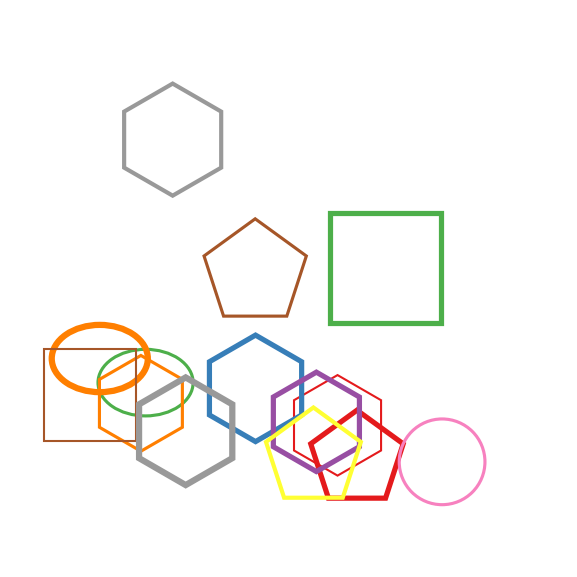[{"shape": "pentagon", "thickness": 2.5, "radius": 0.42, "center": [0.618, 0.205]}, {"shape": "hexagon", "thickness": 1, "radius": 0.44, "center": [0.584, 0.263]}, {"shape": "hexagon", "thickness": 2.5, "radius": 0.46, "center": [0.442, 0.327]}, {"shape": "square", "thickness": 2.5, "radius": 0.48, "center": [0.667, 0.535]}, {"shape": "oval", "thickness": 1.5, "radius": 0.41, "center": [0.252, 0.337]}, {"shape": "hexagon", "thickness": 2.5, "radius": 0.43, "center": [0.548, 0.269]}, {"shape": "oval", "thickness": 3, "radius": 0.42, "center": [0.173, 0.378]}, {"shape": "hexagon", "thickness": 1.5, "radius": 0.41, "center": [0.244, 0.301]}, {"shape": "pentagon", "thickness": 2, "radius": 0.43, "center": [0.543, 0.207]}, {"shape": "square", "thickness": 1, "radius": 0.4, "center": [0.155, 0.316]}, {"shape": "pentagon", "thickness": 1.5, "radius": 0.47, "center": [0.442, 0.527]}, {"shape": "circle", "thickness": 1.5, "radius": 0.37, "center": [0.766, 0.199]}, {"shape": "hexagon", "thickness": 2, "radius": 0.49, "center": [0.299, 0.757]}, {"shape": "hexagon", "thickness": 3, "radius": 0.47, "center": [0.322, 0.252]}]